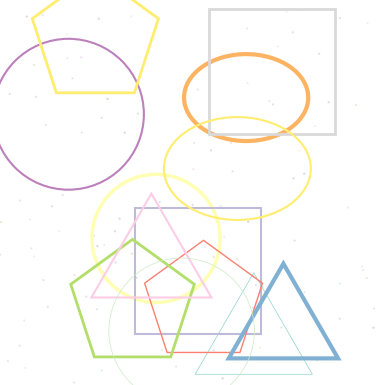[{"shape": "triangle", "thickness": 0.5, "radius": 0.88, "center": [0.659, 0.116]}, {"shape": "circle", "thickness": 2.5, "radius": 0.83, "center": [0.405, 0.381]}, {"shape": "square", "thickness": 1.5, "radius": 0.82, "center": [0.515, 0.296]}, {"shape": "pentagon", "thickness": 1, "radius": 0.8, "center": [0.529, 0.215]}, {"shape": "triangle", "thickness": 3, "radius": 0.82, "center": [0.736, 0.151]}, {"shape": "oval", "thickness": 3, "radius": 0.81, "center": [0.639, 0.747]}, {"shape": "pentagon", "thickness": 2, "radius": 0.84, "center": [0.344, 0.209]}, {"shape": "triangle", "thickness": 1.5, "radius": 0.9, "center": [0.393, 0.317]}, {"shape": "square", "thickness": 2, "radius": 0.81, "center": [0.706, 0.815]}, {"shape": "circle", "thickness": 1.5, "radius": 0.98, "center": [0.178, 0.703]}, {"shape": "circle", "thickness": 0.5, "radius": 0.94, "center": [0.472, 0.141]}, {"shape": "oval", "thickness": 1.5, "radius": 0.95, "center": [0.617, 0.562]}, {"shape": "pentagon", "thickness": 2, "radius": 0.86, "center": [0.248, 0.898]}]